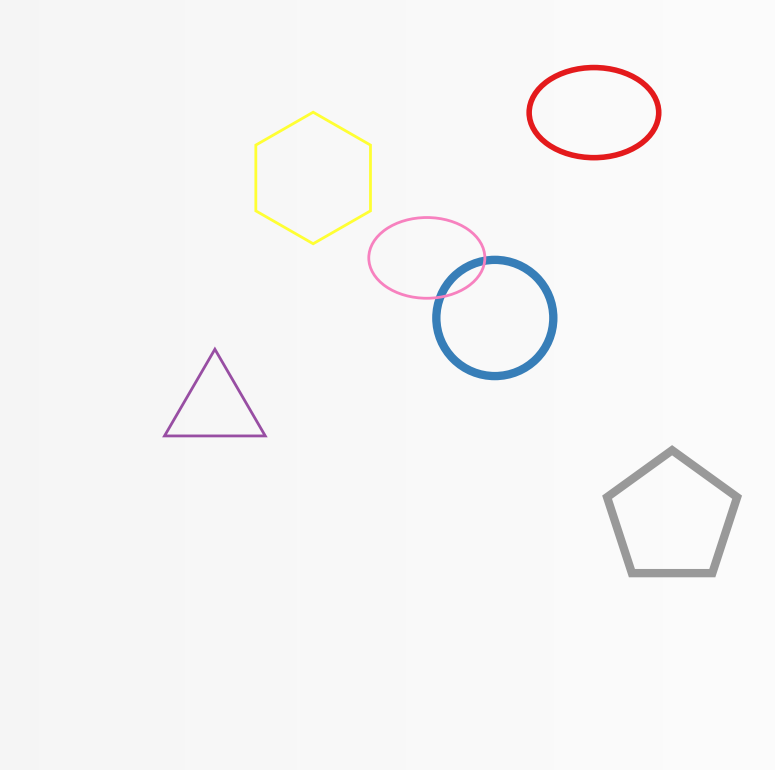[{"shape": "oval", "thickness": 2, "radius": 0.42, "center": [0.766, 0.854]}, {"shape": "circle", "thickness": 3, "radius": 0.38, "center": [0.638, 0.587]}, {"shape": "triangle", "thickness": 1, "radius": 0.38, "center": [0.277, 0.471]}, {"shape": "hexagon", "thickness": 1, "radius": 0.43, "center": [0.404, 0.769]}, {"shape": "oval", "thickness": 1, "radius": 0.37, "center": [0.551, 0.665]}, {"shape": "pentagon", "thickness": 3, "radius": 0.44, "center": [0.867, 0.327]}]